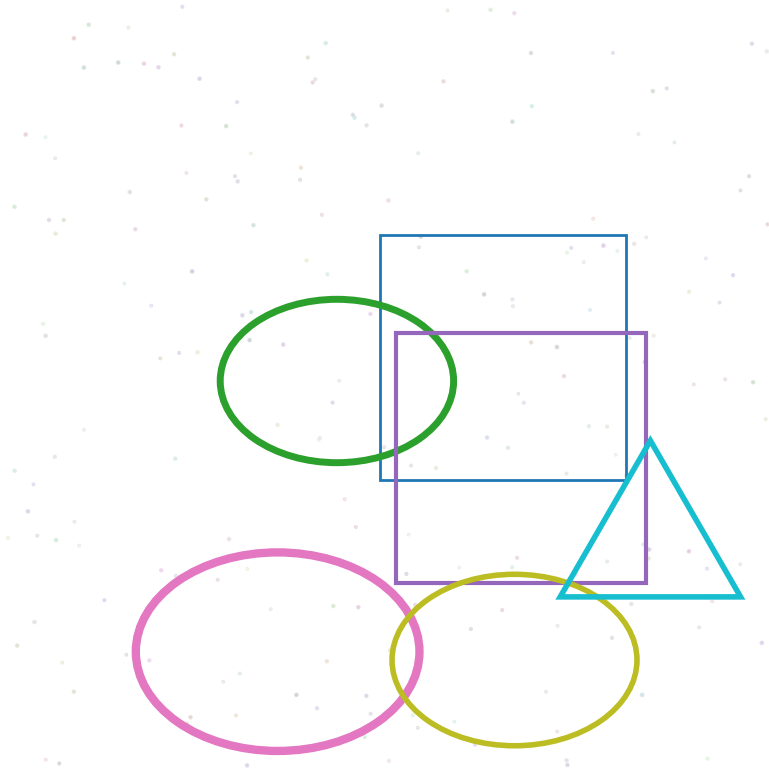[{"shape": "square", "thickness": 1, "radius": 0.8, "center": [0.653, 0.536]}, {"shape": "oval", "thickness": 2.5, "radius": 0.76, "center": [0.438, 0.505]}, {"shape": "square", "thickness": 1.5, "radius": 0.81, "center": [0.676, 0.406]}, {"shape": "oval", "thickness": 3, "radius": 0.92, "center": [0.361, 0.154]}, {"shape": "oval", "thickness": 2, "radius": 0.8, "center": [0.668, 0.143]}, {"shape": "triangle", "thickness": 2, "radius": 0.68, "center": [0.845, 0.292]}]